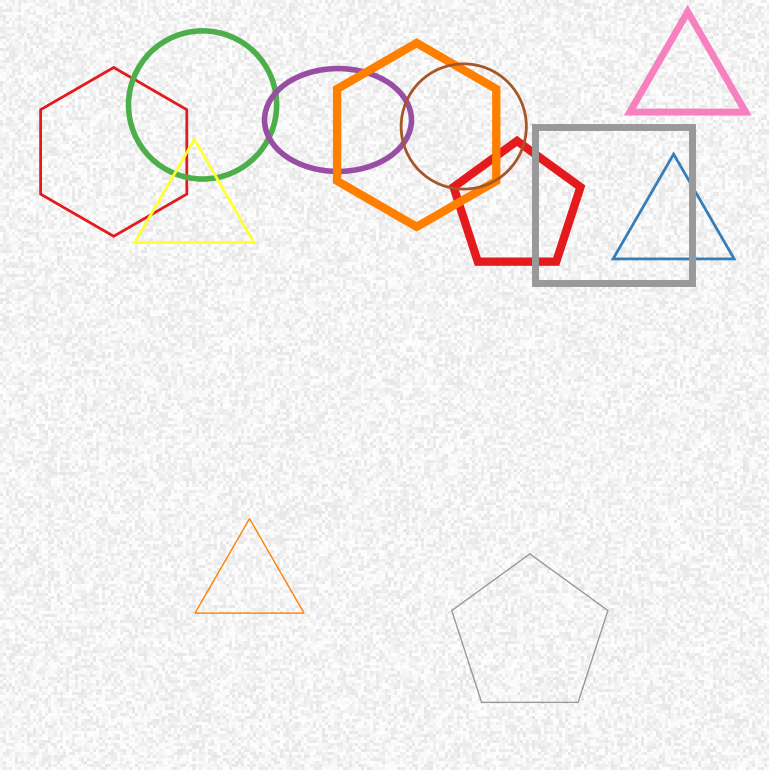[{"shape": "hexagon", "thickness": 1, "radius": 0.55, "center": [0.148, 0.803]}, {"shape": "pentagon", "thickness": 3, "radius": 0.43, "center": [0.671, 0.73]}, {"shape": "triangle", "thickness": 1, "radius": 0.45, "center": [0.875, 0.709]}, {"shape": "circle", "thickness": 2, "radius": 0.48, "center": [0.263, 0.864]}, {"shape": "oval", "thickness": 2, "radius": 0.48, "center": [0.439, 0.844]}, {"shape": "hexagon", "thickness": 3, "radius": 0.6, "center": [0.541, 0.825]}, {"shape": "triangle", "thickness": 0.5, "radius": 0.41, "center": [0.324, 0.245]}, {"shape": "triangle", "thickness": 1, "radius": 0.45, "center": [0.252, 0.73]}, {"shape": "circle", "thickness": 1, "radius": 0.41, "center": [0.602, 0.836]}, {"shape": "triangle", "thickness": 2.5, "radius": 0.43, "center": [0.893, 0.898]}, {"shape": "pentagon", "thickness": 0.5, "radius": 0.53, "center": [0.688, 0.174]}, {"shape": "square", "thickness": 2.5, "radius": 0.51, "center": [0.796, 0.734]}]